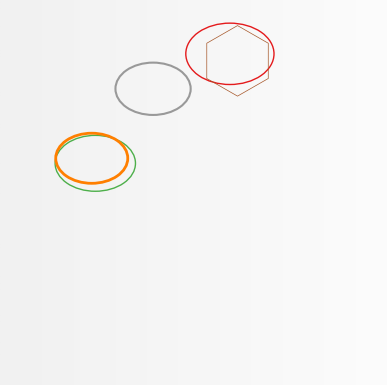[{"shape": "oval", "thickness": 1, "radius": 0.57, "center": [0.593, 0.86]}, {"shape": "oval", "thickness": 1, "radius": 0.52, "center": [0.246, 0.576]}, {"shape": "oval", "thickness": 2, "radius": 0.46, "center": [0.237, 0.589]}, {"shape": "hexagon", "thickness": 0.5, "radius": 0.46, "center": [0.613, 0.842]}, {"shape": "oval", "thickness": 1.5, "radius": 0.49, "center": [0.395, 0.769]}]